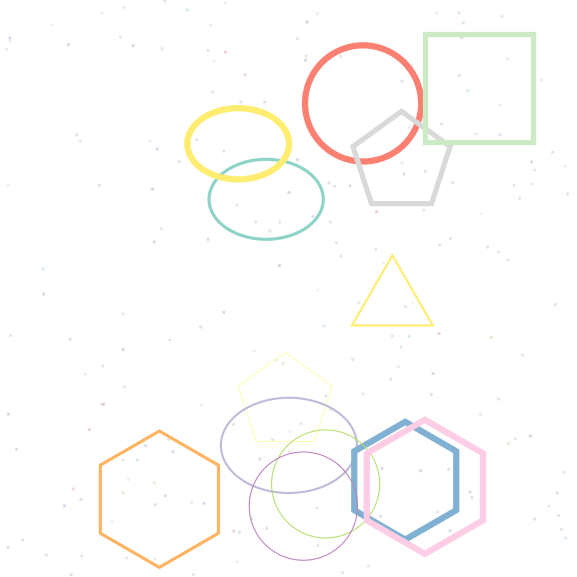[{"shape": "oval", "thickness": 1.5, "radius": 0.49, "center": [0.461, 0.654]}, {"shape": "pentagon", "thickness": 0.5, "radius": 0.43, "center": [0.494, 0.304]}, {"shape": "oval", "thickness": 1, "radius": 0.59, "center": [0.5, 0.228]}, {"shape": "circle", "thickness": 3, "radius": 0.5, "center": [0.629, 0.82]}, {"shape": "hexagon", "thickness": 3, "radius": 0.51, "center": [0.702, 0.167]}, {"shape": "hexagon", "thickness": 1.5, "radius": 0.59, "center": [0.276, 0.135]}, {"shape": "circle", "thickness": 0.5, "radius": 0.47, "center": [0.564, 0.161]}, {"shape": "hexagon", "thickness": 3, "radius": 0.58, "center": [0.736, 0.156]}, {"shape": "pentagon", "thickness": 2.5, "radius": 0.44, "center": [0.695, 0.718]}, {"shape": "circle", "thickness": 0.5, "radius": 0.47, "center": [0.525, 0.123]}, {"shape": "square", "thickness": 2.5, "radius": 0.47, "center": [0.829, 0.847]}, {"shape": "oval", "thickness": 3, "radius": 0.44, "center": [0.412, 0.75]}, {"shape": "triangle", "thickness": 1, "radius": 0.4, "center": [0.679, 0.476]}]